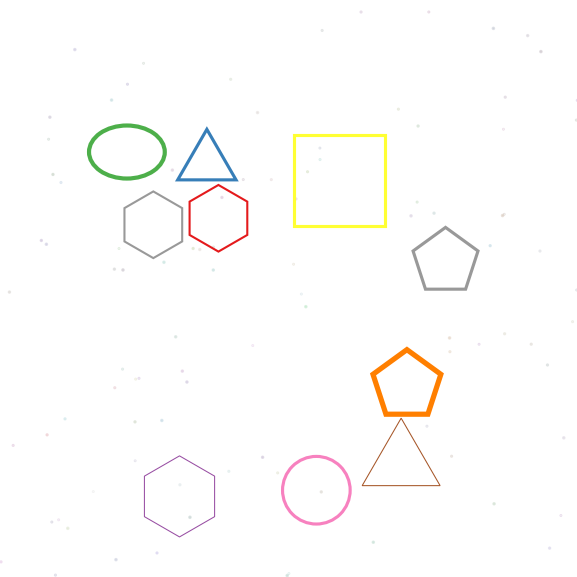[{"shape": "hexagon", "thickness": 1, "radius": 0.29, "center": [0.378, 0.621]}, {"shape": "triangle", "thickness": 1.5, "radius": 0.29, "center": [0.358, 0.717]}, {"shape": "oval", "thickness": 2, "radius": 0.33, "center": [0.22, 0.736]}, {"shape": "hexagon", "thickness": 0.5, "radius": 0.35, "center": [0.311, 0.14]}, {"shape": "pentagon", "thickness": 2.5, "radius": 0.31, "center": [0.705, 0.332]}, {"shape": "square", "thickness": 1.5, "radius": 0.39, "center": [0.588, 0.687]}, {"shape": "triangle", "thickness": 0.5, "radius": 0.39, "center": [0.695, 0.197]}, {"shape": "circle", "thickness": 1.5, "radius": 0.29, "center": [0.548, 0.15]}, {"shape": "hexagon", "thickness": 1, "radius": 0.29, "center": [0.265, 0.61]}, {"shape": "pentagon", "thickness": 1.5, "radius": 0.3, "center": [0.771, 0.546]}]